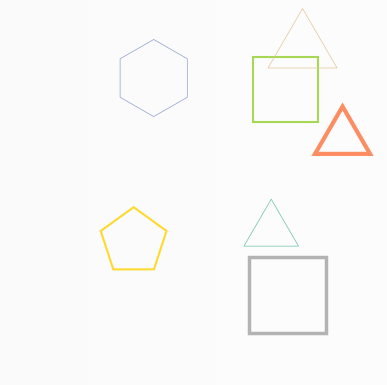[{"shape": "triangle", "thickness": 0.5, "radius": 0.41, "center": [0.7, 0.401]}, {"shape": "triangle", "thickness": 3, "radius": 0.41, "center": [0.884, 0.641]}, {"shape": "hexagon", "thickness": 0.5, "radius": 0.5, "center": [0.397, 0.797]}, {"shape": "square", "thickness": 1.5, "radius": 0.42, "center": [0.737, 0.767]}, {"shape": "pentagon", "thickness": 1.5, "radius": 0.45, "center": [0.345, 0.373]}, {"shape": "triangle", "thickness": 0.5, "radius": 0.51, "center": [0.781, 0.875]}, {"shape": "square", "thickness": 2.5, "radius": 0.49, "center": [0.742, 0.233]}]